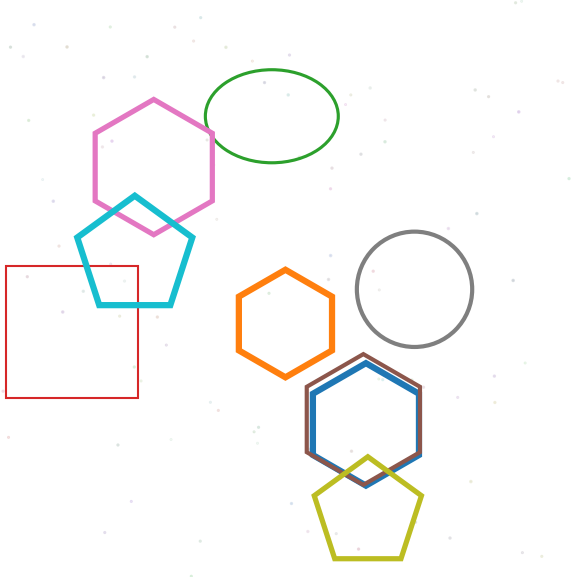[{"shape": "hexagon", "thickness": 3, "radius": 0.53, "center": [0.634, 0.264]}, {"shape": "hexagon", "thickness": 3, "radius": 0.47, "center": [0.494, 0.439]}, {"shape": "oval", "thickness": 1.5, "radius": 0.58, "center": [0.471, 0.798]}, {"shape": "square", "thickness": 1, "radius": 0.57, "center": [0.125, 0.424]}, {"shape": "hexagon", "thickness": 2, "radius": 0.57, "center": [0.629, 0.273]}, {"shape": "hexagon", "thickness": 2.5, "radius": 0.59, "center": [0.266, 0.71]}, {"shape": "circle", "thickness": 2, "radius": 0.5, "center": [0.718, 0.498]}, {"shape": "pentagon", "thickness": 2.5, "radius": 0.49, "center": [0.637, 0.111]}, {"shape": "pentagon", "thickness": 3, "radius": 0.52, "center": [0.233, 0.555]}]